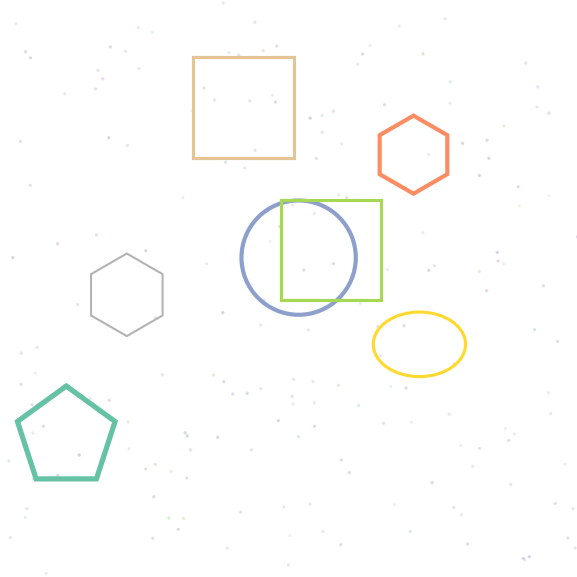[{"shape": "pentagon", "thickness": 2.5, "radius": 0.44, "center": [0.115, 0.242]}, {"shape": "hexagon", "thickness": 2, "radius": 0.34, "center": [0.716, 0.731]}, {"shape": "circle", "thickness": 2, "radius": 0.49, "center": [0.517, 0.553]}, {"shape": "square", "thickness": 1.5, "radius": 0.43, "center": [0.573, 0.566]}, {"shape": "oval", "thickness": 1.5, "radius": 0.4, "center": [0.726, 0.403]}, {"shape": "square", "thickness": 1.5, "radius": 0.44, "center": [0.421, 0.813]}, {"shape": "hexagon", "thickness": 1, "radius": 0.36, "center": [0.22, 0.489]}]